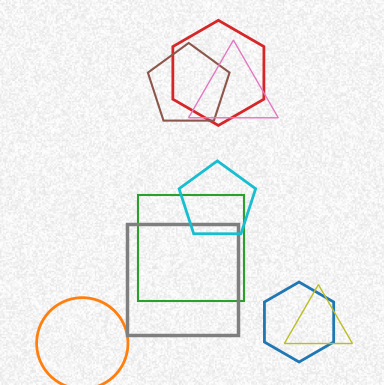[{"shape": "hexagon", "thickness": 2, "radius": 0.52, "center": [0.777, 0.164]}, {"shape": "circle", "thickness": 2, "radius": 0.59, "center": [0.214, 0.108]}, {"shape": "square", "thickness": 1.5, "radius": 0.69, "center": [0.496, 0.357]}, {"shape": "hexagon", "thickness": 2, "radius": 0.68, "center": [0.567, 0.811]}, {"shape": "pentagon", "thickness": 1.5, "radius": 0.56, "center": [0.49, 0.777]}, {"shape": "triangle", "thickness": 1, "radius": 0.67, "center": [0.606, 0.761]}, {"shape": "square", "thickness": 2.5, "radius": 0.72, "center": [0.474, 0.274]}, {"shape": "triangle", "thickness": 1, "radius": 0.51, "center": [0.827, 0.159]}, {"shape": "pentagon", "thickness": 2, "radius": 0.52, "center": [0.565, 0.477]}]